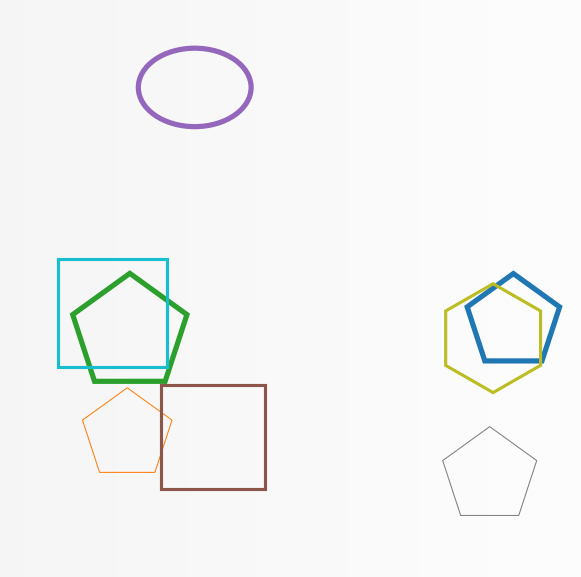[{"shape": "pentagon", "thickness": 2.5, "radius": 0.42, "center": [0.883, 0.442]}, {"shape": "pentagon", "thickness": 0.5, "radius": 0.4, "center": [0.219, 0.247]}, {"shape": "pentagon", "thickness": 2.5, "radius": 0.52, "center": [0.223, 0.422]}, {"shape": "oval", "thickness": 2.5, "radius": 0.49, "center": [0.335, 0.848]}, {"shape": "square", "thickness": 1.5, "radius": 0.45, "center": [0.366, 0.243]}, {"shape": "pentagon", "thickness": 0.5, "radius": 0.43, "center": [0.843, 0.175]}, {"shape": "hexagon", "thickness": 1.5, "radius": 0.47, "center": [0.848, 0.414]}, {"shape": "square", "thickness": 1.5, "radius": 0.47, "center": [0.193, 0.458]}]